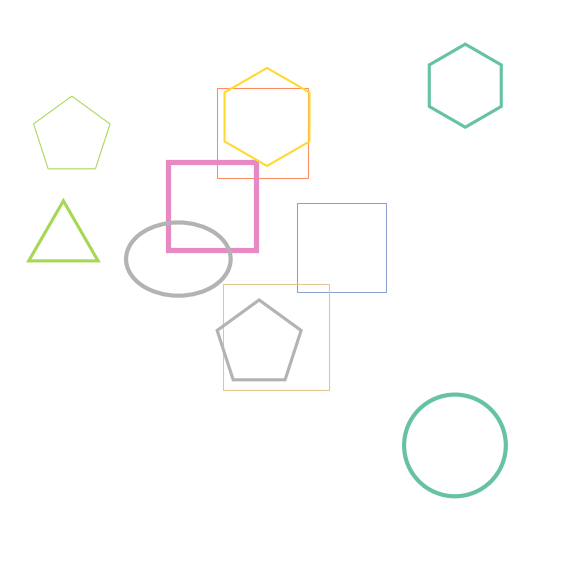[{"shape": "hexagon", "thickness": 1.5, "radius": 0.36, "center": [0.806, 0.851]}, {"shape": "circle", "thickness": 2, "radius": 0.44, "center": [0.788, 0.228]}, {"shape": "square", "thickness": 0.5, "radius": 0.39, "center": [0.455, 0.769]}, {"shape": "square", "thickness": 0.5, "radius": 0.39, "center": [0.592, 0.571]}, {"shape": "square", "thickness": 2.5, "radius": 0.38, "center": [0.367, 0.642]}, {"shape": "pentagon", "thickness": 0.5, "radius": 0.35, "center": [0.124, 0.763]}, {"shape": "triangle", "thickness": 1.5, "radius": 0.35, "center": [0.11, 0.582]}, {"shape": "hexagon", "thickness": 1, "radius": 0.42, "center": [0.462, 0.797]}, {"shape": "square", "thickness": 0.5, "radius": 0.46, "center": [0.478, 0.415]}, {"shape": "pentagon", "thickness": 1.5, "radius": 0.38, "center": [0.449, 0.403]}, {"shape": "oval", "thickness": 2, "radius": 0.45, "center": [0.309, 0.551]}]